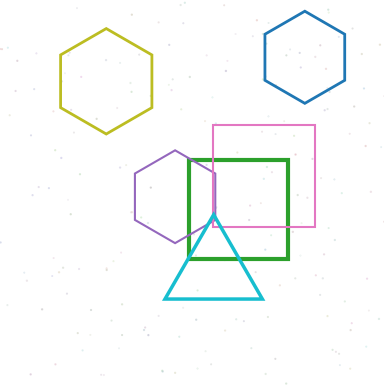[{"shape": "hexagon", "thickness": 2, "radius": 0.6, "center": [0.792, 0.851]}, {"shape": "square", "thickness": 3, "radius": 0.64, "center": [0.62, 0.456]}, {"shape": "hexagon", "thickness": 1.5, "radius": 0.6, "center": [0.455, 0.489]}, {"shape": "square", "thickness": 1.5, "radius": 0.66, "center": [0.686, 0.542]}, {"shape": "hexagon", "thickness": 2, "radius": 0.68, "center": [0.276, 0.789]}, {"shape": "triangle", "thickness": 2.5, "radius": 0.73, "center": [0.555, 0.296]}]